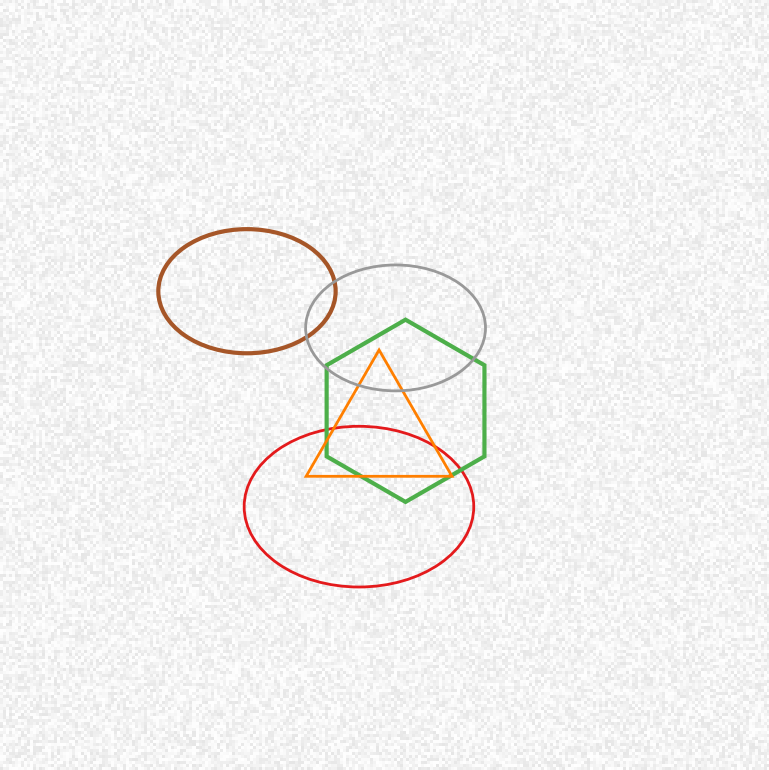[{"shape": "oval", "thickness": 1, "radius": 0.75, "center": [0.466, 0.342]}, {"shape": "hexagon", "thickness": 1.5, "radius": 0.59, "center": [0.527, 0.466]}, {"shape": "triangle", "thickness": 1, "radius": 0.55, "center": [0.492, 0.436]}, {"shape": "oval", "thickness": 1.5, "radius": 0.58, "center": [0.321, 0.622]}, {"shape": "oval", "thickness": 1, "radius": 0.58, "center": [0.514, 0.574]}]